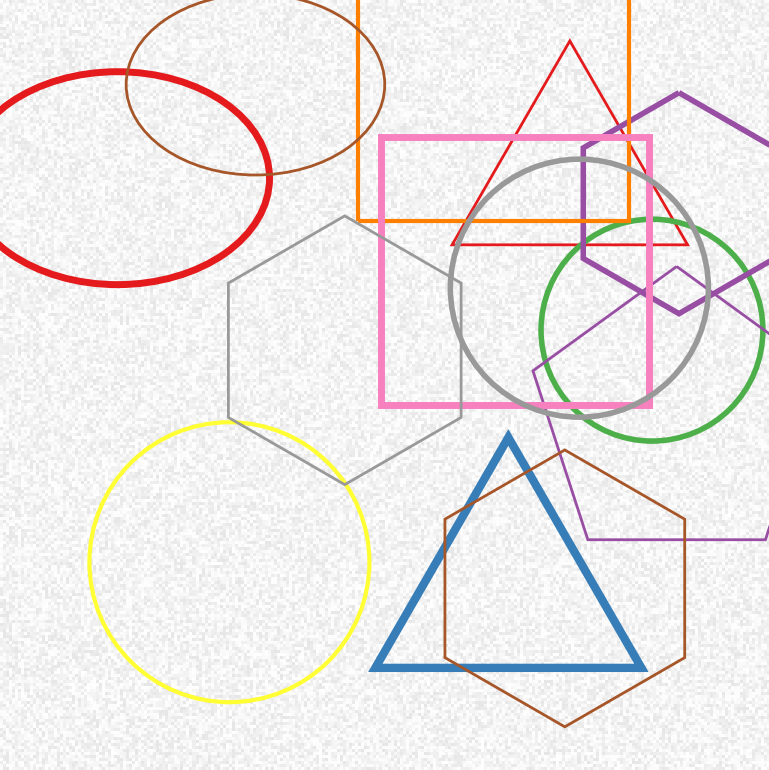[{"shape": "oval", "thickness": 2.5, "radius": 0.99, "center": [0.153, 0.769]}, {"shape": "triangle", "thickness": 1, "radius": 0.88, "center": [0.74, 0.77]}, {"shape": "triangle", "thickness": 3, "radius": 1.0, "center": [0.66, 0.232]}, {"shape": "circle", "thickness": 2, "radius": 0.72, "center": [0.847, 0.571]}, {"shape": "pentagon", "thickness": 1, "radius": 0.98, "center": [0.879, 0.458]}, {"shape": "hexagon", "thickness": 2, "radius": 0.72, "center": [0.882, 0.736]}, {"shape": "square", "thickness": 1.5, "radius": 0.88, "center": [0.641, 0.89]}, {"shape": "circle", "thickness": 1.5, "radius": 0.91, "center": [0.298, 0.27]}, {"shape": "hexagon", "thickness": 1, "radius": 0.9, "center": [0.734, 0.236]}, {"shape": "oval", "thickness": 1, "radius": 0.84, "center": [0.332, 0.89]}, {"shape": "square", "thickness": 2.5, "radius": 0.87, "center": [0.669, 0.648]}, {"shape": "hexagon", "thickness": 1, "radius": 0.87, "center": [0.448, 0.545]}, {"shape": "circle", "thickness": 2, "radius": 0.84, "center": [0.752, 0.626]}]